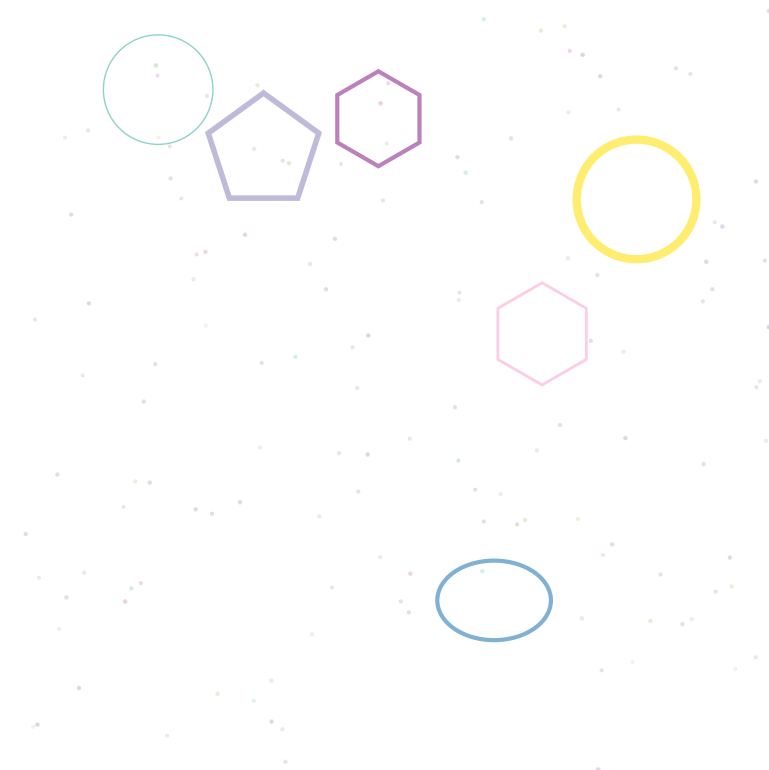[{"shape": "circle", "thickness": 0.5, "radius": 0.36, "center": [0.205, 0.884]}, {"shape": "pentagon", "thickness": 2, "radius": 0.38, "center": [0.342, 0.804]}, {"shape": "oval", "thickness": 1.5, "radius": 0.37, "center": [0.642, 0.22]}, {"shape": "hexagon", "thickness": 1, "radius": 0.33, "center": [0.704, 0.566]}, {"shape": "hexagon", "thickness": 1.5, "radius": 0.31, "center": [0.491, 0.846]}, {"shape": "circle", "thickness": 3, "radius": 0.39, "center": [0.827, 0.741]}]